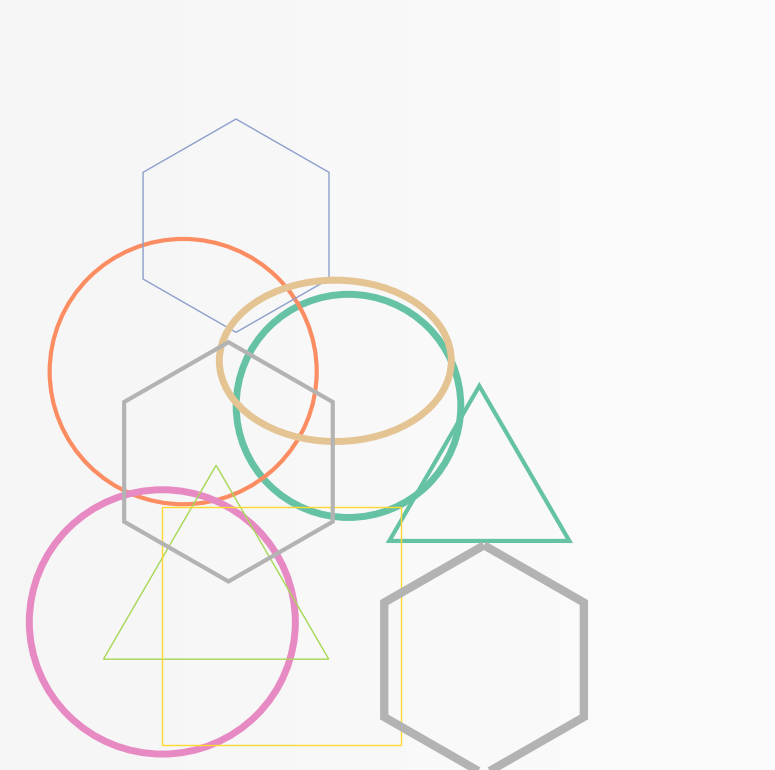[{"shape": "triangle", "thickness": 1.5, "radius": 0.67, "center": [0.618, 0.365]}, {"shape": "circle", "thickness": 2.5, "radius": 0.72, "center": [0.45, 0.473]}, {"shape": "circle", "thickness": 1.5, "radius": 0.86, "center": [0.236, 0.517]}, {"shape": "hexagon", "thickness": 0.5, "radius": 0.69, "center": [0.305, 0.707]}, {"shape": "circle", "thickness": 2.5, "radius": 0.86, "center": [0.209, 0.192]}, {"shape": "triangle", "thickness": 0.5, "radius": 0.84, "center": [0.279, 0.228]}, {"shape": "square", "thickness": 0.5, "radius": 0.77, "center": [0.363, 0.187]}, {"shape": "oval", "thickness": 2.5, "radius": 0.75, "center": [0.433, 0.531]}, {"shape": "hexagon", "thickness": 3, "radius": 0.74, "center": [0.625, 0.143]}, {"shape": "hexagon", "thickness": 1.5, "radius": 0.78, "center": [0.295, 0.4]}]